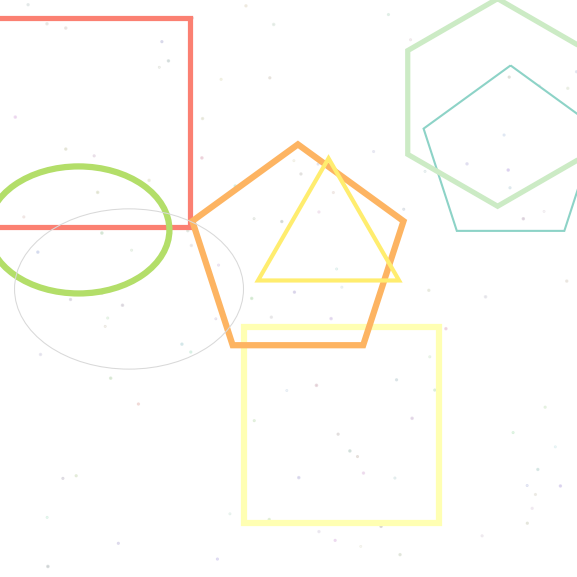[{"shape": "pentagon", "thickness": 1, "radius": 0.79, "center": [0.884, 0.727]}, {"shape": "square", "thickness": 3, "radius": 0.85, "center": [0.592, 0.264]}, {"shape": "square", "thickness": 2.5, "radius": 0.9, "center": [0.149, 0.787]}, {"shape": "pentagon", "thickness": 3, "radius": 0.96, "center": [0.516, 0.557]}, {"shape": "oval", "thickness": 3, "radius": 0.79, "center": [0.136, 0.601]}, {"shape": "oval", "thickness": 0.5, "radius": 0.99, "center": [0.223, 0.499]}, {"shape": "hexagon", "thickness": 2.5, "radius": 0.9, "center": [0.862, 0.822]}, {"shape": "triangle", "thickness": 2, "radius": 0.71, "center": [0.569, 0.584]}]